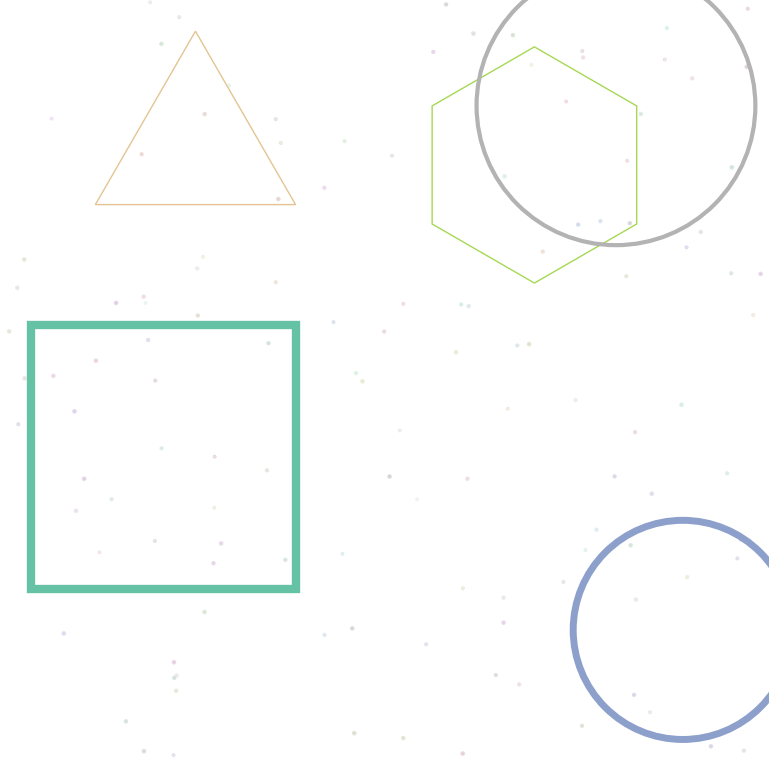[{"shape": "square", "thickness": 3, "radius": 0.86, "center": [0.212, 0.407]}, {"shape": "circle", "thickness": 2.5, "radius": 0.71, "center": [0.887, 0.182]}, {"shape": "hexagon", "thickness": 0.5, "radius": 0.77, "center": [0.694, 0.786]}, {"shape": "triangle", "thickness": 0.5, "radius": 0.75, "center": [0.254, 0.809]}, {"shape": "circle", "thickness": 1.5, "radius": 0.91, "center": [0.8, 0.863]}]